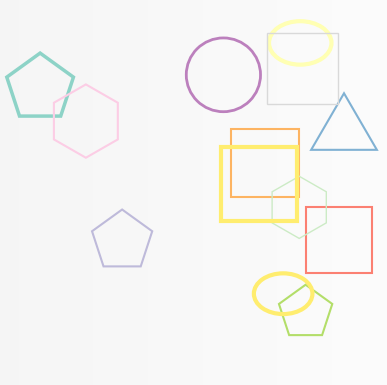[{"shape": "pentagon", "thickness": 2.5, "radius": 0.45, "center": [0.104, 0.772]}, {"shape": "oval", "thickness": 3, "radius": 0.4, "center": [0.775, 0.889]}, {"shape": "pentagon", "thickness": 1.5, "radius": 0.41, "center": [0.315, 0.374]}, {"shape": "square", "thickness": 1.5, "radius": 0.43, "center": [0.874, 0.377]}, {"shape": "triangle", "thickness": 1.5, "radius": 0.49, "center": [0.888, 0.66]}, {"shape": "square", "thickness": 1.5, "radius": 0.44, "center": [0.685, 0.576]}, {"shape": "pentagon", "thickness": 1.5, "radius": 0.36, "center": [0.789, 0.188]}, {"shape": "hexagon", "thickness": 1.5, "radius": 0.48, "center": [0.222, 0.686]}, {"shape": "square", "thickness": 1, "radius": 0.46, "center": [0.78, 0.822]}, {"shape": "circle", "thickness": 2, "radius": 0.48, "center": [0.577, 0.806]}, {"shape": "hexagon", "thickness": 1, "radius": 0.4, "center": [0.772, 0.461]}, {"shape": "oval", "thickness": 3, "radius": 0.38, "center": [0.731, 0.237]}, {"shape": "square", "thickness": 3, "radius": 0.49, "center": [0.668, 0.522]}]